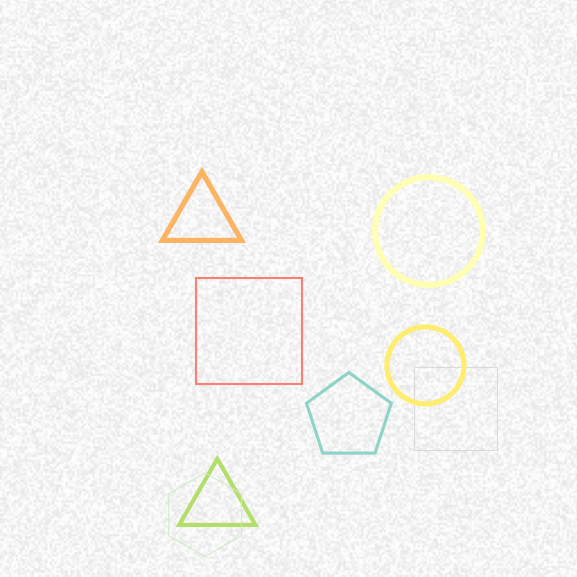[{"shape": "pentagon", "thickness": 1.5, "radius": 0.39, "center": [0.604, 0.277]}, {"shape": "circle", "thickness": 3, "radius": 0.47, "center": [0.743, 0.599]}, {"shape": "square", "thickness": 1, "radius": 0.46, "center": [0.431, 0.426]}, {"shape": "triangle", "thickness": 2.5, "radius": 0.4, "center": [0.35, 0.622]}, {"shape": "triangle", "thickness": 2, "radius": 0.38, "center": [0.376, 0.128]}, {"shape": "square", "thickness": 0.5, "radius": 0.36, "center": [0.789, 0.292]}, {"shape": "hexagon", "thickness": 0.5, "radius": 0.36, "center": [0.355, 0.108]}, {"shape": "circle", "thickness": 2.5, "radius": 0.33, "center": [0.737, 0.366]}]